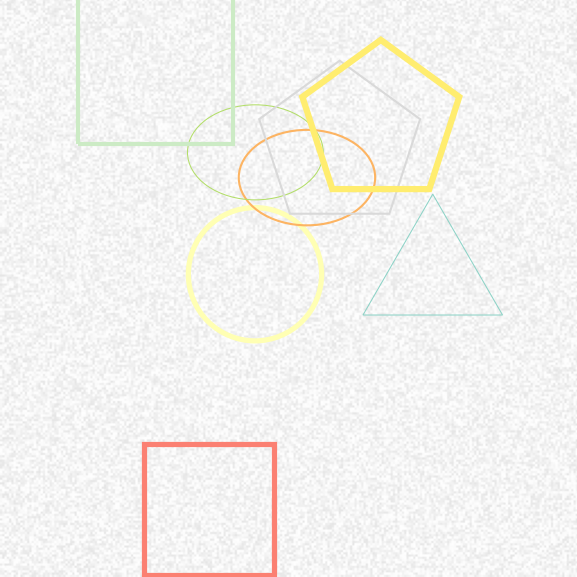[{"shape": "triangle", "thickness": 0.5, "radius": 0.7, "center": [0.749, 0.523]}, {"shape": "circle", "thickness": 2.5, "radius": 0.58, "center": [0.442, 0.524]}, {"shape": "square", "thickness": 2.5, "radius": 0.57, "center": [0.362, 0.117]}, {"shape": "oval", "thickness": 1, "radius": 0.59, "center": [0.532, 0.692]}, {"shape": "oval", "thickness": 0.5, "radius": 0.59, "center": [0.442, 0.735]}, {"shape": "pentagon", "thickness": 1, "radius": 0.73, "center": [0.588, 0.748]}, {"shape": "square", "thickness": 2, "radius": 0.67, "center": [0.27, 0.884]}, {"shape": "pentagon", "thickness": 3, "radius": 0.71, "center": [0.659, 0.787]}]